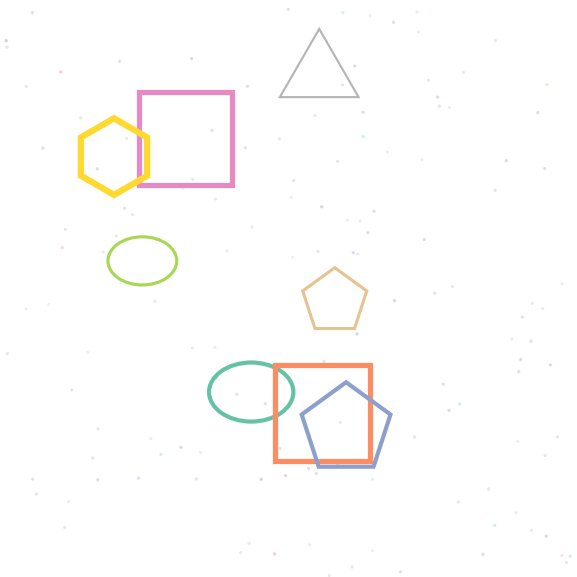[{"shape": "oval", "thickness": 2, "radius": 0.37, "center": [0.435, 0.32]}, {"shape": "square", "thickness": 2.5, "radius": 0.41, "center": [0.559, 0.284]}, {"shape": "pentagon", "thickness": 2, "radius": 0.4, "center": [0.599, 0.256]}, {"shape": "square", "thickness": 2.5, "radius": 0.4, "center": [0.321, 0.759]}, {"shape": "oval", "thickness": 1.5, "radius": 0.3, "center": [0.246, 0.547]}, {"shape": "hexagon", "thickness": 3, "radius": 0.33, "center": [0.197, 0.728]}, {"shape": "pentagon", "thickness": 1.5, "radius": 0.29, "center": [0.58, 0.477]}, {"shape": "triangle", "thickness": 1, "radius": 0.39, "center": [0.553, 0.87]}]